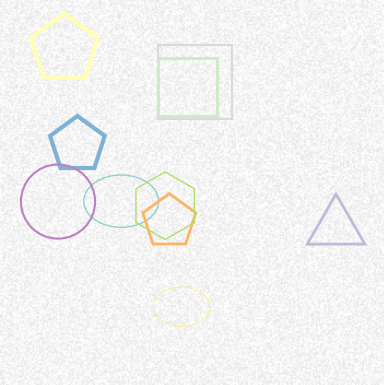[{"shape": "oval", "thickness": 1, "radius": 0.49, "center": [0.315, 0.477]}, {"shape": "pentagon", "thickness": 3, "radius": 0.46, "center": [0.167, 0.873]}, {"shape": "triangle", "thickness": 2, "radius": 0.43, "center": [0.873, 0.409]}, {"shape": "pentagon", "thickness": 3, "radius": 0.37, "center": [0.201, 0.624]}, {"shape": "pentagon", "thickness": 2, "radius": 0.36, "center": [0.44, 0.425]}, {"shape": "hexagon", "thickness": 1, "radius": 0.44, "center": [0.429, 0.466]}, {"shape": "square", "thickness": 1.5, "radius": 0.48, "center": [0.507, 0.787]}, {"shape": "circle", "thickness": 1.5, "radius": 0.48, "center": [0.151, 0.476]}, {"shape": "square", "thickness": 2, "radius": 0.38, "center": [0.487, 0.774]}, {"shape": "oval", "thickness": 0.5, "radius": 0.37, "center": [0.472, 0.203]}]